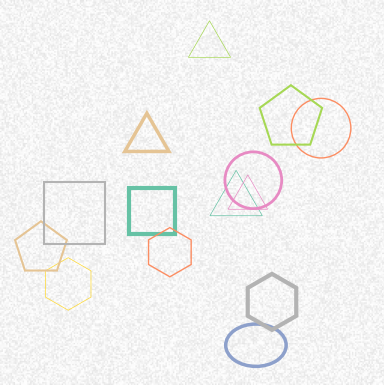[{"shape": "triangle", "thickness": 0.5, "radius": 0.39, "center": [0.613, 0.479]}, {"shape": "square", "thickness": 3, "radius": 0.3, "center": [0.394, 0.453]}, {"shape": "hexagon", "thickness": 1, "radius": 0.32, "center": [0.441, 0.345]}, {"shape": "circle", "thickness": 1, "radius": 0.39, "center": [0.834, 0.667]}, {"shape": "oval", "thickness": 2.5, "radius": 0.39, "center": [0.665, 0.103]}, {"shape": "triangle", "thickness": 0.5, "radius": 0.3, "center": [0.644, 0.486]}, {"shape": "circle", "thickness": 2, "radius": 0.37, "center": [0.658, 0.532]}, {"shape": "pentagon", "thickness": 1.5, "radius": 0.43, "center": [0.756, 0.693]}, {"shape": "triangle", "thickness": 0.5, "radius": 0.32, "center": [0.544, 0.883]}, {"shape": "hexagon", "thickness": 0.5, "radius": 0.34, "center": [0.177, 0.262]}, {"shape": "triangle", "thickness": 2.5, "radius": 0.33, "center": [0.381, 0.64]}, {"shape": "pentagon", "thickness": 1.5, "radius": 0.35, "center": [0.106, 0.355]}, {"shape": "square", "thickness": 1.5, "radius": 0.4, "center": [0.193, 0.446]}, {"shape": "hexagon", "thickness": 3, "radius": 0.36, "center": [0.706, 0.216]}]